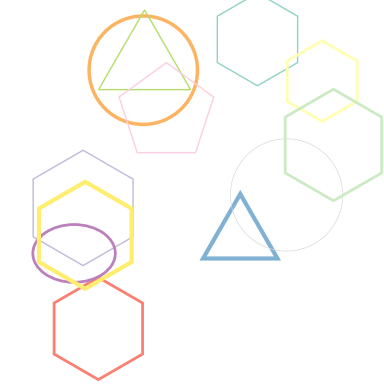[{"shape": "hexagon", "thickness": 1, "radius": 0.6, "center": [0.669, 0.898]}, {"shape": "hexagon", "thickness": 2, "radius": 0.52, "center": [0.837, 0.789]}, {"shape": "hexagon", "thickness": 1, "radius": 0.75, "center": [0.216, 0.46]}, {"shape": "hexagon", "thickness": 2, "radius": 0.66, "center": [0.255, 0.147]}, {"shape": "triangle", "thickness": 3, "radius": 0.56, "center": [0.624, 0.384]}, {"shape": "circle", "thickness": 2.5, "radius": 0.7, "center": [0.372, 0.818]}, {"shape": "triangle", "thickness": 1, "radius": 0.69, "center": [0.376, 0.836]}, {"shape": "pentagon", "thickness": 1, "radius": 0.65, "center": [0.432, 0.708]}, {"shape": "circle", "thickness": 0.5, "radius": 0.73, "center": [0.744, 0.494]}, {"shape": "oval", "thickness": 2, "radius": 0.54, "center": [0.192, 0.342]}, {"shape": "hexagon", "thickness": 2, "radius": 0.72, "center": [0.866, 0.623]}, {"shape": "hexagon", "thickness": 3, "radius": 0.69, "center": [0.221, 0.389]}]